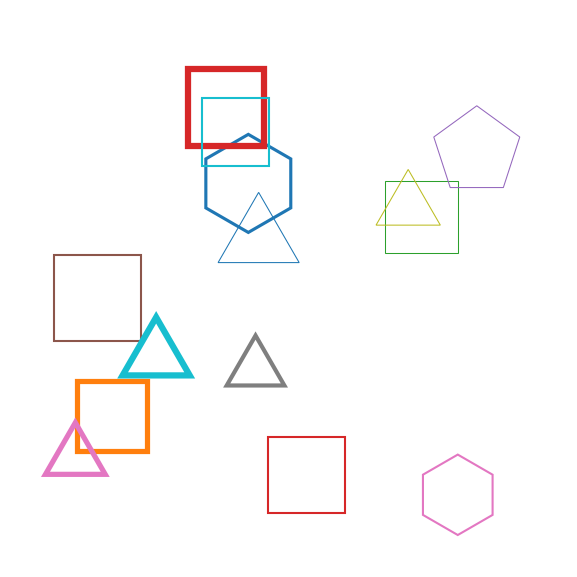[{"shape": "hexagon", "thickness": 1.5, "radius": 0.42, "center": [0.43, 0.682]}, {"shape": "triangle", "thickness": 0.5, "radius": 0.41, "center": [0.448, 0.585]}, {"shape": "square", "thickness": 2.5, "radius": 0.3, "center": [0.194, 0.278]}, {"shape": "square", "thickness": 0.5, "radius": 0.32, "center": [0.73, 0.623]}, {"shape": "square", "thickness": 1, "radius": 0.33, "center": [0.531, 0.177]}, {"shape": "square", "thickness": 3, "radius": 0.33, "center": [0.391, 0.812]}, {"shape": "pentagon", "thickness": 0.5, "radius": 0.39, "center": [0.826, 0.738]}, {"shape": "square", "thickness": 1, "radius": 0.37, "center": [0.169, 0.483]}, {"shape": "hexagon", "thickness": 1, "radius": 0.35, "center": [0.793, 0.142]}, {"shape": "triangle", "thickness": 2.5, "radius": 0.3, "center": [0.13, 0.208]}, {"shape": "triangle", "thickness": 2, "radius": 0.29, "center": [0.443, 0.36]}, {"shape": "triangle", "thickness": 0.5, "radius": 0.32, "center": [0.707, 0.641]}, {"shape": "triangle", "thickness": 3, "radius": 0.34, "center": [0.27, 0.383]}, {"shape": "square", "thickness": 1, "radius": 0.29, "center": [0.408, 0.771]}]